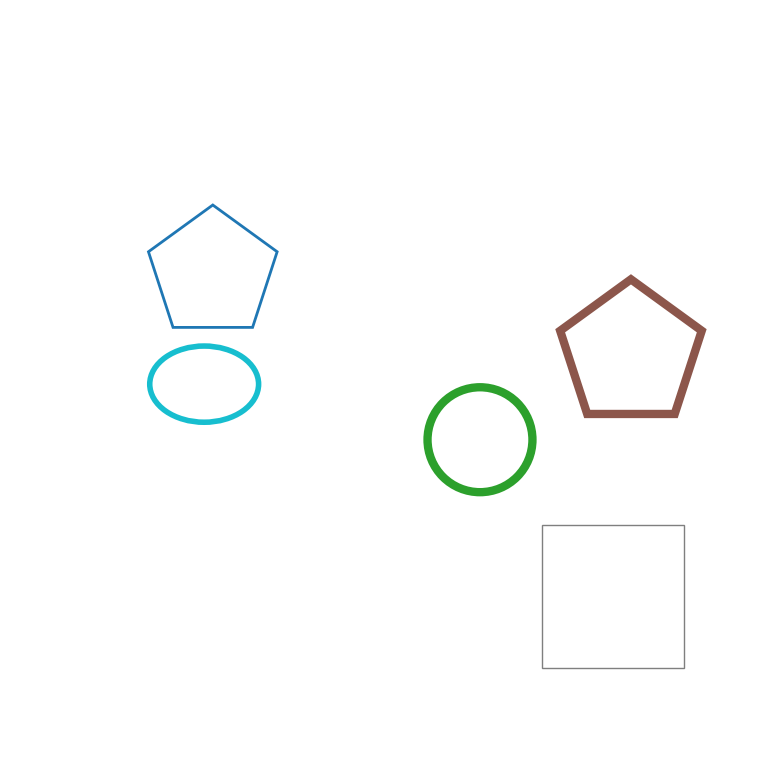[{"shape": "pentagon", "thickness": 1, "radius": 0.44, "center": [0.276, 0.646]}, {"shape": "circle", "thickness": 3, "radius": 0.34, "center": [0.623, 0.429]}, {"shape": "pentagon", "thickness": 3, "radius": 0.48, "center": [0.819, 0.541]}, {"shape": "square", "thickness": 0.5, "radius": 0.46, "center": [0.796, 0.225]}, {"shape": "oval", "thickness": 2, "radius": 0.35, "center": [0.265, 0.501]}]